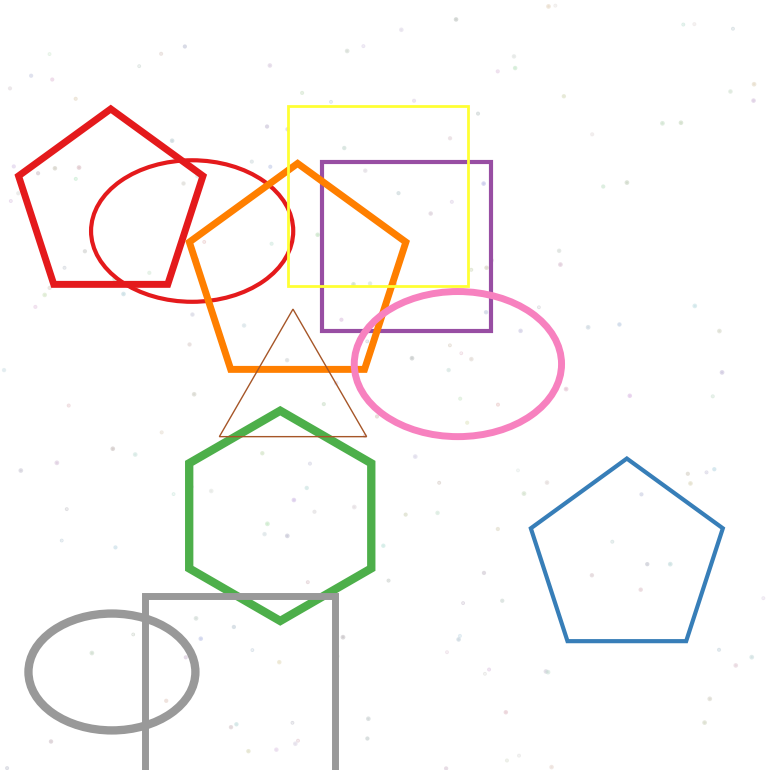[{"shape": "oval", "thickness": 1.5, "radius": 0.66, "center": [0.25, 0.7]}, {"shape": "pentagon", "thickness": 2.5, "radius": 0.63, "center": [0.144, 0.733]}, {"shape": "pentagon", "thickness": 1.5, "radius": 0.66, "center": [0.814, 0.273]}, {"shape": "hexagon", "thickness": 3, "radius": 0.68, "center": [0.364, 0.33]}, {"shape": "square", "thickness": 1.5, "radius": 0.55, "center": [0.528, 0.68]}, {"shape": "pentagon", "thickness": 2.5, "radius": 0.74, "center": [0.387, 0.64]}, {"shape": "square", "thickness": 1, "radius": 0.58, "center": [0.491, 0.746]}, {"shape": "triangle", "thickness": 0.5, "radius": 0.55, "center": [0.381, 0.488]}, {"shape": "oval", "thickness": 2.5, "radius": 0.67, "center": [0.595, 0.527]}, {"shape": "oval", "thickness": 3, "radius": 0.54, "center": [0.145, 0.127]}, {"shape": "square", "thickness": 2.5, "radius": 0.62, "center": [0.311, 0.103]}]